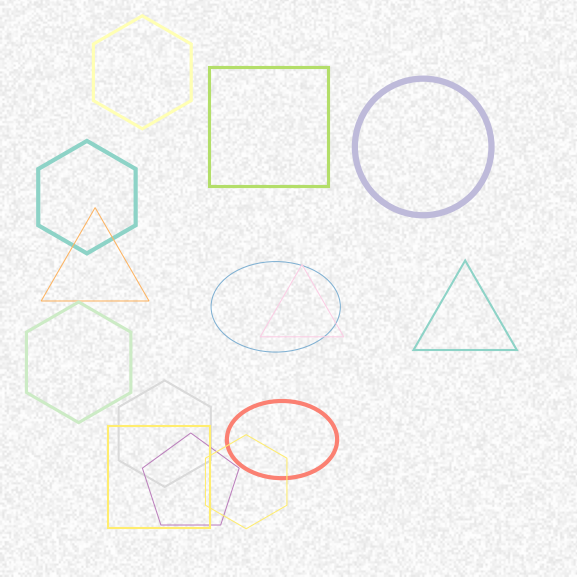[{"shape": "hexagon", "thickness": 2, "radius": 0.49, "center": [0.151, 0.658]}, {"shape": "triangle", "thickness": 1, "radius": 0.52, "center": [0.806, 0.445]}, {"shape": "hexagon", "thickness": 1.5, "radius": 0.49, "center": [0.246, 0.874]}, {"shape": "circle", "thickness": 3, "radius": 0.59, "center": [0.733, 0.745]}, {"shape": "oval", "thickness": 2, "radius": 0.48, "center": [0.488, 0.238]}, {"shape": "oval", "thickness": 0.5, "radius": 0.56, "center": [0.477, 0.468]}, {"shape": "triangle", "thickness": 0.5, "radius": 0.54, "center": [0.165, 0.532]}, {"shape": "square", "thickness": 1.5, "radius": 0.52, "center": [0.465, 0.78]}, {"shape": "triangle", "thickness": 0.5, "radius": 0.42, "center": [0.523, 0.458]}, {"shape": "hexagon", "thickness": 1, "radius": 0.46, "center": [0.285, 0.248]}, {"shape": "pentagon", "thickness": 0.5, "radius": 0.44, "center": [0.33, 0.161]}, {"shape": "hexagon", "thickness": 1.5, "radius": 0.52, "center": [0.136, 0.372]}, {"shape": "square", "thickness": 1, "radius": 0.44, "center": [0.275, 0.173]}, {"shape": "hexagon", "thickness": 0.5, "radius": 0.41, "center": [0.426, 0.165]}]